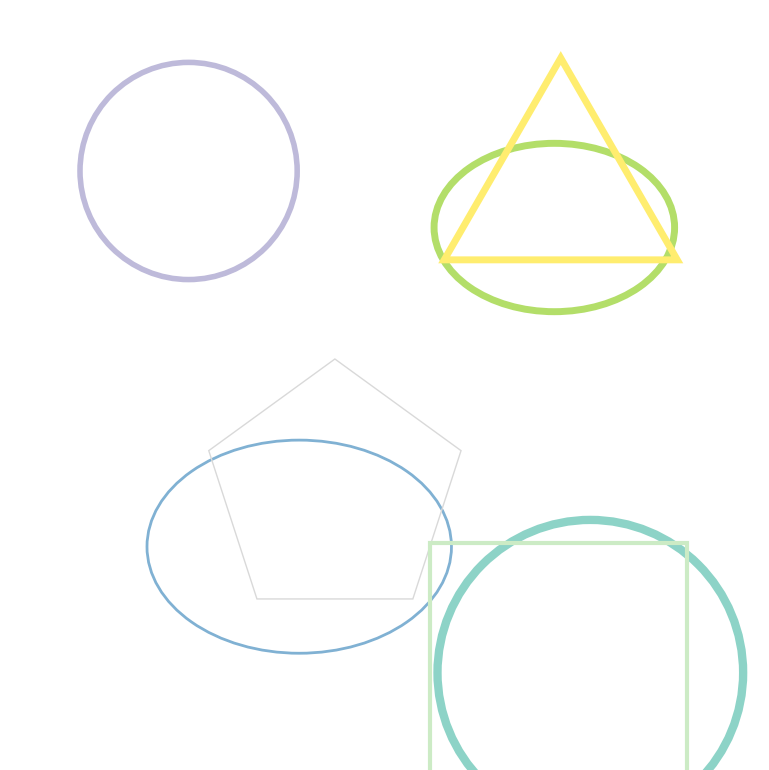[{"shape": "circle", "thickness": 3, "radius": 0.99, "center": [0.767, 0.126]}, {"shape": "circle", "thickness": 2, "radius": 0.71, "center": [0.245, 0.778]}, {"shape": "oval", "thickness": 1, "radius": 0.99, "center": [0.389, 0.29]}, {"shape": "oval", "thickness": 2.5, "radius": 0.78, "center": [0.72, 0.705]}, {"shape": "pentagon", "thickness": 0.5, "radius": 0.86, "center": [0.435, 0.362]}, {"shape": "square", "thickness": 1.5, "radius": 0.83, "center": [0.725, 0.128]}, {"shape": "triangle", "thickness": 2.5, "radius": 0.87, "center": [0.728, 0.75]}]